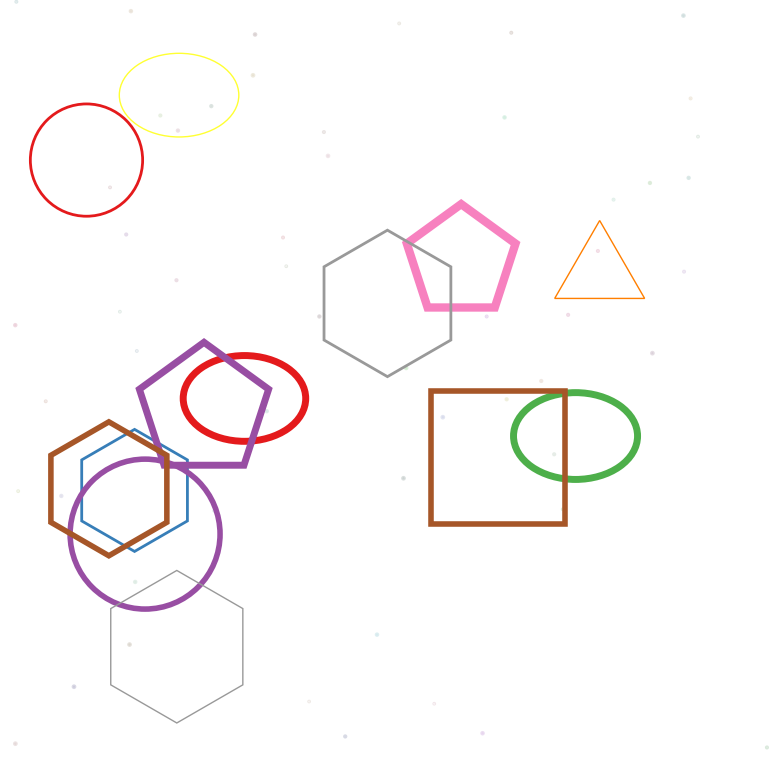[{"shape": "circle", "thickness": 1, "radius": 0.36, "center": [0.112, 0.792]}, {"shape": "oval", "thickness": 2.5, "radius": 0.4, "center": [0.317, 0.483]}, {"shape": "hexagon", "thickness": 1, "radius": 0.4, "center": [0.175, 0.363]}, {"shape": "oval", "thickness": 2.5, "radius": 0.4, "center": [0.747, 0.434]}, {"shape": "pentagon", "thickness": 2.5, "radius": 0.44, "center": [0.265, 0.467]}, {"shape": "circle", "thickness": 2, "radius": 0.49, "center": [0.188, 0.306]}, {"shape": "triangle", "thickness": 0.5, "radius": 0.34, "center": [0.779, 0.646]}, {"shape": "oval", "thickness": 0.5, "radius": 0.39, "center": [0.233, 0.876]}, {"shape": "hexagon", "thickness": 2, "radius": 0.43, "center": [0.141, 0.365]}, {"shape": "square", "thickness": 2, "radius": 0.43, "center": [0.647, 0.406]}, {"shape": "pentagon", "thickness": 3, "radius": 0.37, "center": [0.599, 0.661]}, {"shape": "hexagon", "thickness": 0.5, "radius": 0.5, "center": [0.23, 0.16]}, {"shape": "hexagon", "thickness": 1, "radius": 0.48, "center": [0.503, 0.606]}]